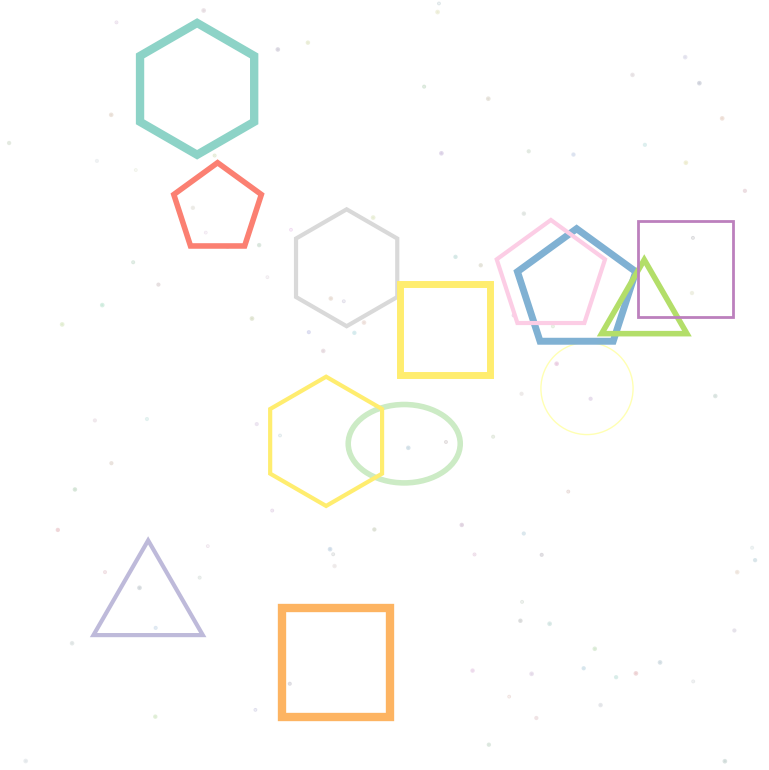[{"shape": "hexagon", "thickness": 3, "radius": 0.43, "center": [0.256, 0.885]}, {"shape": "circle", "thickness": 0.5, "radius": 0.3, "center": [0.762, 0.495]}, {"shape": "triangle", "thickness": 1.5, "radius": 0.41, "center": [0.192, 0.216]}, {"shape": "pentagon", "thickness": 2, "radius": 0.3, "center": [0.283, 0.729]}, {"shape": "pentagon", "thickness": 2.5, "radius": 0.4, "center": [0.749, 0.622]}, {"shape": "square", "thickness": 3, "radius": 0.35, "center": [0.437, 0.14]}, {"shape": "triangle", "thickness": 2, "radius": 0.32, "center": [0.837, 0.599]}, {"shape": "pentagon", "thickness": 1.5, "radius": 0.37, "center": [0.715, 0.64]}, {"shape": "hexagon", "thickness": 1.5, "radius": 0.38, "center": [0.45, 0.652]}, {"shape": "square", "thickness": 1, "radius": 0.31, "center": [0.89, 0.651]}, {"shape": "oval", "thickness": 2, "radius": 0.36, "center": [0.525, 0.424]}, {"shape": "square", "thickness": 2.5, "radius": 0.29, "center": [0.578, 0.572]}, {"shape": "hexagon", "thickness": 1.5, "radius": 0.42, "center": [0.424, 0.427]}]